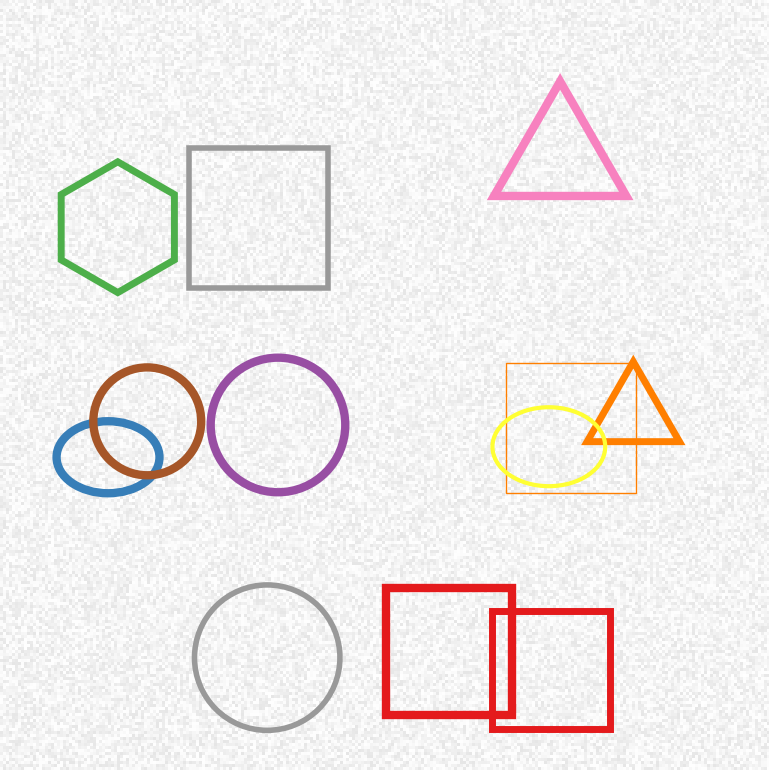[{"shape": "square", "thickness": 2.5, "radius": 0.38, "center": [0.716, 0.13]}, {"shape": "square", "thickness": 3, "radius": 0.41, "center": [0.583, 0.154]}, {"shape": "oval", "thickness": 3, "radius": 0.33, "center": [0.14, 0.406]}, {"shape": "hexagon", "thickness": 2.5, "radius": 0.42, "center": [0.153, 0.705]}, {"shape": "circle", "thickness": 3, "radius": 0.44, "center": [0.361, 0.448]}, {"shape": "square", "thickness": 0.5, "radius": 0.42, "center": [0.741, 0.444]}, {"shape": "triangle", "thickness": 2.5, "radius": 0.35, "center": [0.822, 0.461]}, {"shape": "oval", "thickness": 1.5, "radius": 0.37, "center": [0.713, 0.42]}, {"shape": "circle", "thickness": 3, "radius": 0.35, "center": [0.191, 0.453]}, {"shape": "triangle", "thickness": 3, "radius": 0.5, "center": [0.727, 0.795]}, {"shape": "circle", "thickness": 2, "radius": 0.47, "center": [0.347, 0.146]}, {"shape": "square", "thickness": 2, "radius": 0.45, "center": [0.336, 0.717]}]